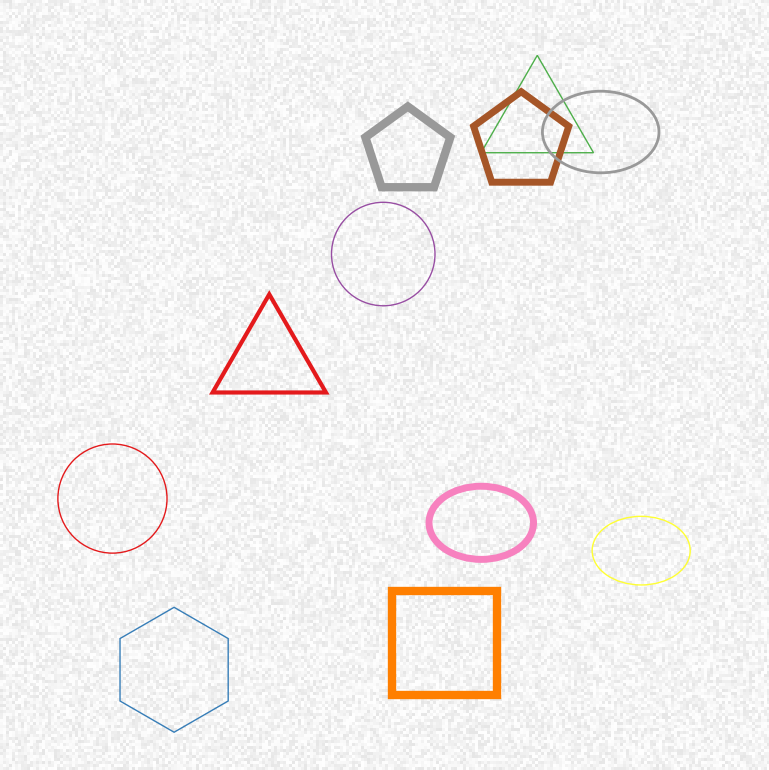[{"shape": "triangle", "thickness": 1.5, "radius": 0.42, "center": [0.35, 0.533]}, {"shape": "circle", "thickness": 0.5, "radius": 0.35, "center": [0.146, 0.353]}, {"shape": "hexagon", "thickness": 0.5, "radius": 0.41, "center": [0.226, 0.13]}, {"shape": "triangle", "thickness": 0.5, "radius": 0.42, "center": [0.698, 0.844]}, {"shape": "circle", "thickness": 0.5, "radius": 0.34, "center": [0.498, 0.67]}, {"shape": "square", "thickness": 3, "radius": 0.34, "center": [0.577, 0.165]}, {"shape": "oval", "thickness": 0.5, "radius": 0.32, "center": [0.833, 0.285]}, {"shape": "pentagon", "thickness": 2.5, "radius": 0.32, "center": [0.677, 0.816]}, {"shape": "oval", "thickness": 2.5, "radius": 0.34, "center": [0.625, 0.321]}, {"shape": "pentagon", "thickness": 3, "radius": 0.29, "center": [0.53, 0.804]}, {"shape": "oval", "thickness": 1, "radius": 0.38, "center": [0.78, 0.829]}]